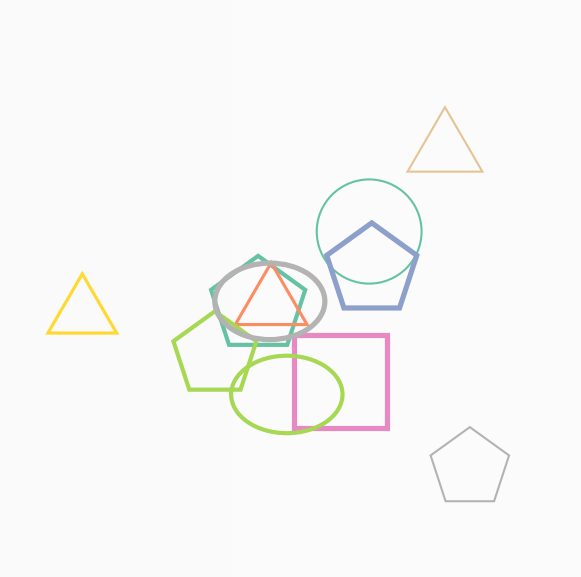[{"shape": "pentagon", "thickness": 2, "radius": 0.43, "center": [0.444, 0.471]}, {"shape": "circle", "thickness": 1, "radius": 0.45, "center": [0.635, 0.598]}, {"shape": "triangle", "thickness": 1.5, "radius": 0.36, "center": [0.467, 0.473]}, {"shape": "pentagon", "thickness": 2.5, "radius": 0.41, "center": [0.64, 0.532]}, {"shape": "square", "thickness": 2.5, "radius": 0.4, "center": [0.586, 0.339]}, {"shape": "pentagon", "thickness": 2, "radius": 0.38, "center": [0.37, 0.385]}, {"shape": "oval", "thickness": 2, "radius": 0.48, "center": [0.493, 0.316]}, {"shape": "triangle", "thickness": 1.5, "radius": 0.34, "center": [0.142, 0.457]}, {"shape": "triangle", "thickness": 1, "radius": 0.37, "center": [0.766, 0.739]}, {"shape": "pentagon", "thickness": 1, "radius": 0.35, "center": [0.808, 0.189]}, {"shape": "oval", "thickness": 2.5, "radius": 0.47, "center": [0.464, 0.477]}]